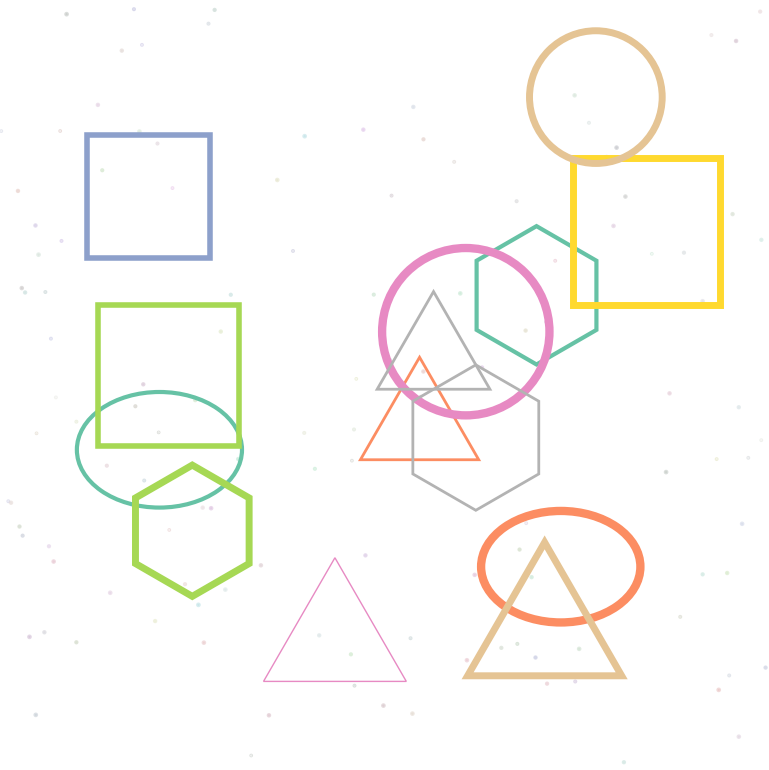[{"shape": "hexagon", "thickness": 1.5, "radius": 0.45, "center": [0.697, 0.616]}, {"shape": "oval", "thickness": 1.5, "radius": 0.54, "center": [0.207, 0.416]}, {"shape": "oval", "thickness": 3, "radius": 0.52, "center": [0.728, 0.264]}, {"shape": "triangle", "thickness": 1, "radius": 0.44, "center": [0.545, 0.447]}, {"shape": "square", "thickness": 2, "radius": 0.4, "center": [0.193, 0.745]}, {"shape": "triangle", "thickness": 0.5, "radius": 0.54, "center": [0.435, 0.169]}, {"shape": "circle", "thickness": 3, "radius": 0.54, "center": [0.605, 0.569]}, {"shape": "square", "thickness": 2, "radius": 0.46, "center": [0.219, 0.513]}, {"shape": "hexagon", "thickness": 2.5, "radius": 0.43, "center": [0.25, 0.311]}, {"shape": "square", "thickness": 2.5, "radius": 0.48, "center": [0.84, 0.699]}, {"shape": "triangle", "thickness": 2.5, "radius": 0.58, "center": [0.707, 0.18]}, {"shape": "circle", "thickness": 2.5, "radius": 0.43, "center": [0.774, 0.874]}, {"shape": "triangle", "thickness": 1, "radius": 0.42, "center": [0.563, 0.537]}, {"shape": "hexagon", "thickness": 1, "radius": 0.47, "center": [0.618, 0.432]}]